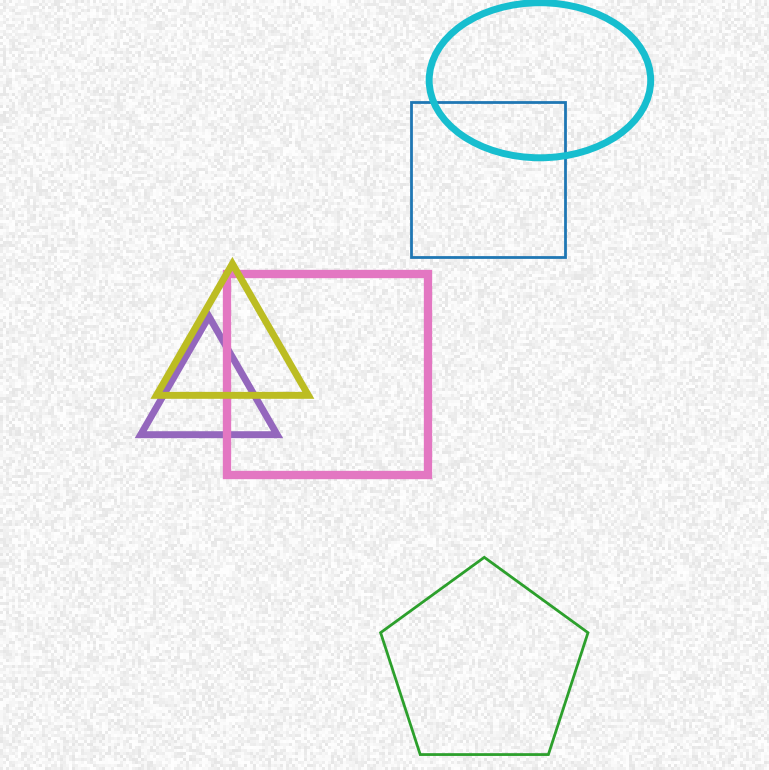[{"shape": "square", "thickness": 1, "radius": 0.5, "center": [0.634, 0.767]}, {"shape": "pentagon", "thickness": 1, "radius": 0.71, "center": [0.629, 0.135]}, {"shape": "triangle", "thickness": 2.5, "radius": 0.51, "center": [0.271, 0.487]}, {"shape": "square", "thickness": 3, "radius": 0.65, "center": [0.426, 0.514]}, {"shape": "triangle", "thickness": 2.5, "radius": 0.57, "center": [0.302, 0.544]}, {"shape": "oval", "thickness": 2.5, "radius": 0.72, "center": [0.701, 0.896]}]